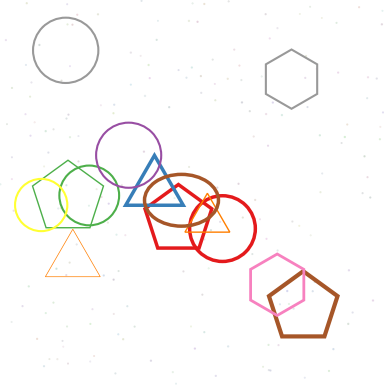[{"shape": "circle", "thickness": 2.5, "radius": 0.43, "center": [0.578, 0.406]}, {"shape": "pentagon", "thickness": 2.5, "radius": 0.46, "center": [0.463, 0.429]}, {"shape": "triangle", "thickness": 2.5, "radius": 0.43, "center": [0.401, 0.51]}, {"shape": "circle", "thickness": 1.5, "radius": 0.39, "center": [0.232, 0.492]}, {"shape": "pentagon", "thickness": 1, "radius": 0.48, "center": [0.177, 0.487]}, {"shape": "circle", "thickness": 1.5, "radius": 0.42, "center": [0.334, 0.597]}, {"shape": "triangle", "thickness": 0.5, "radius": 0.41, "center": [0.189, 0.322]}, {"shape": "triangle", "thickness": 1, "radius": 0.34, "center": [0.539, 0.431]}, {"shape": "circle", "thickness": 1.5, "radius": 0.34, "center": [0.107, 0.467]}, {"shape": "pentagon", "thickness": 3, "radius": 0.47, "center": [0.788, 0.202]}, {"shape": "oval", "thickness": 2.5, "radius": 0.48, "center": [0.471, 0.48]}, {"shape": "hexagon", "thickness": 2, "radius": 0.4, "center": [0.72, 0.26]}, {"shape": "hexagon", "thickness": 1.5, "radius": 0.38, "center": [0.757, 0.794]}, {"shape": "circle", "thickness": 1.5, "radius": 0.42, "center": [0.171, 0.869]}]